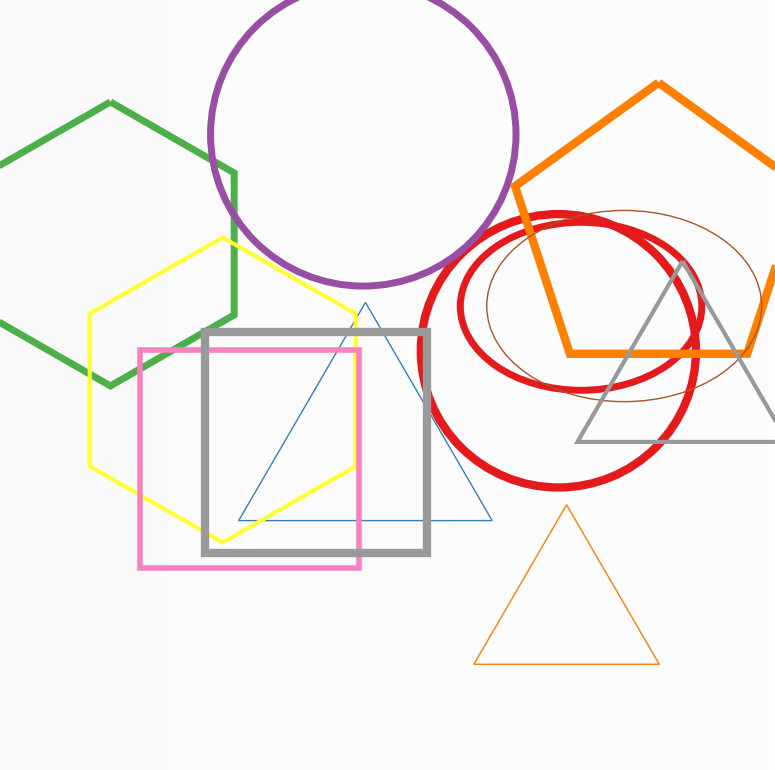[{"shape": "circle", "thickness": 3, "radius": 0.89, "center": [0.721, 0.544]}, {"shape": "oval", "thickness": 2.5, "radius": 0.78, "center": [0.75, 0.602]}, {"shape": "triangle", "thickness": 0.5, "radius": 0.94, "center": [0.472, 0.418]}, {"shape": "hexagon", "thickness": 2.5, "radius": 0.92, "center": [0.142, 0.683]}, {"shape": "circle", "thickness": 2.5, "radius": 0.99, "center": [0.469, 0.826]}, {"shape": "pentagon", "thickness": 3, "radius": 0.97, "center": [0.85, 0.698]}, {"shape": "triangle", "thickness": 0.5, "radius": 0.69, "center": [0.731, 0.206]}, {"shape": "hexagon", "thickness": 1.5, "radius": 0.99, "center": [0.287, 0.494]}, {"shape": "oval", "thickness": 0.5, "radius": 0.89, "center": [0.805, 0.603]}, {"shape": "square", "thickness": 2, "radius": 0.71, "center": [0.322, 0.404]}, {"shape": "square", "thickness": 3, "radius": 0.72, "center": [0.408, 0.426]}, {"shape": "triangle", "thickness": 1.5, "radius": 0.78, "center": [0.881, 0.504]}]